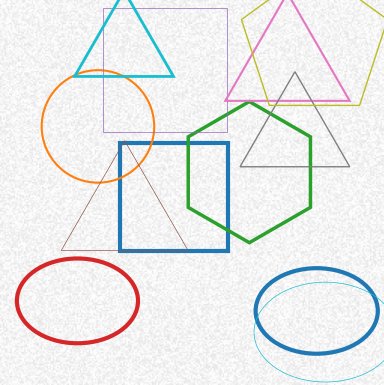[{"shape": "oval", "thickness": 3, "radius": 0.79, "center": [0.823, 0.192]}, {"shape": "square", "thickness": 3, "radius": 0.7, "center": [0.452, 0.488]}, {"shape": "circle", "thickness": 1.5, "radius": 0.73, "center": [0.254, 0.672]}, {"shape": "hexagon", "thickness": 2.5, "radius": 0.92, "center": [0.648, 0.553]}, {"shape": "oval", "thickness": 3, "radius": 0.79, "center": [0.201, 0.219]}, {"shape": "square", "thickness": 0.5, "radius": 0.8, "center": [0.429, 0.818]}, {"shape": "triangle", "thickness": 0.5, "radius": 0.95, "center": [0.324, 0.445]}, {"shape": "triangle", "thickness": 1.5, "radius": 0.93, "center": [0.747, 0.831]}, {"shape": "triangle", "thickness": 1, "radius": 0.82, "center": [0.766, 0.649]}, {"shape": "pentagon", "thickness": 1, "radius": 1.0, "center": [0.817, 0.888]}, {"shape": "oval", "thickness": 0.5, "radius": 0.93, "center": [0.845, 0.137]}, {"shape": "triangle", "thickness": 2, "radius": 0.74, "center": [0.322, 0.876]}]